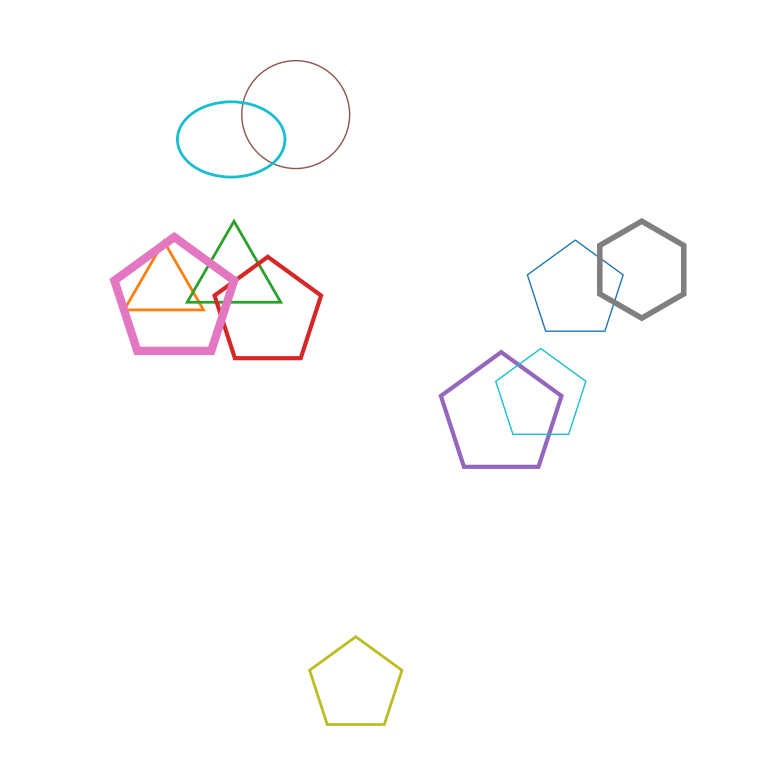[{"shape": "pentagon", "thickness": 0.5, "radius": 0.33, "center": [0.747, 0.623]}, {"shape": "triangle", "thickness": 1, "radius": 0.3, "center": [0.213, 0.627]}, {"shape": "triangle", "thickness": 1, "radius": 0.35, "center": [0.304, 0.643]}, {"shape": "pentagon", "thickness": 1.5, "radius": 0.36, "center": [0.348, 0.594]}, {"shape": "pentagon", "thickness": 1.5, "radius": 0.41, "center": [0.651, 0.46]}, {"shape": "circle", "thickness": 0.5, "radius": 0.35, "center": [0.384, 0.851]}, {"shape": "pentagon", "thickness": 3, "radius": 0.41, "center": [0.226, 0.61]}, {"shape": "hexagon", "thickness": 2, "radius": 0.31, "center": [0.833, 0.65]}, {"shape": "pentagon", "thickness": 1, "radius": 0.32, "center": [0.462, 0.11]}, {"shape": "oval", "thickness": 1, "radius": 0.35, "center": [0.3, 0.819]}, {"shape": "pentagon", "thickness": 0.5, "radius": 0.31, "center": [0.702, 0.486]}]